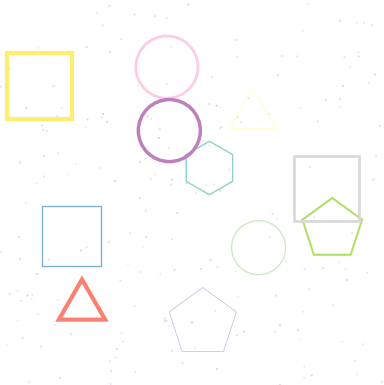[{"shape": "hexagon", "thickness": 1, "radius": 0.35, "center": [0.544, 0.564]}, {"shape": "triangle", "thickness": 0.5, "radius": 0.35, "center": [0.656, 0.701]}, {"shape": "pentagon", "thickness": 0.5, "radius": 0.46, "center": [0.527, 0.161]}, {"shape": "triangle", "thickness": 3, "radius": 0.35, "center": [0.213, 0.205]}, {"shape": "square", "thickness": 1, "radius": 0.39, "center": [0.186, 0.387]}, {"shape": "pentagon", "thickness": 1.5, "radius": 0.41, "center": [0.863, 0.404]}, {"shape": "circle", "thickness": 2, "radius": 0.4, "center": [0.434, 0.826]}, {"shape": "square", "thickness": 2, "radius": 0.42, "center": [0.847, 0.51]}, {"shape": "circle", "thickness": 2.5, "radius": 0.4, "center": [0.44, 0.661]}, {"shape": "circle", "thickness": 1, "radius": 0.35, "center": [0.672, 0.357]}, {"shape": "square", "thickness": 3, "radius": 0.43, "center": [0.103, 0.776]}]